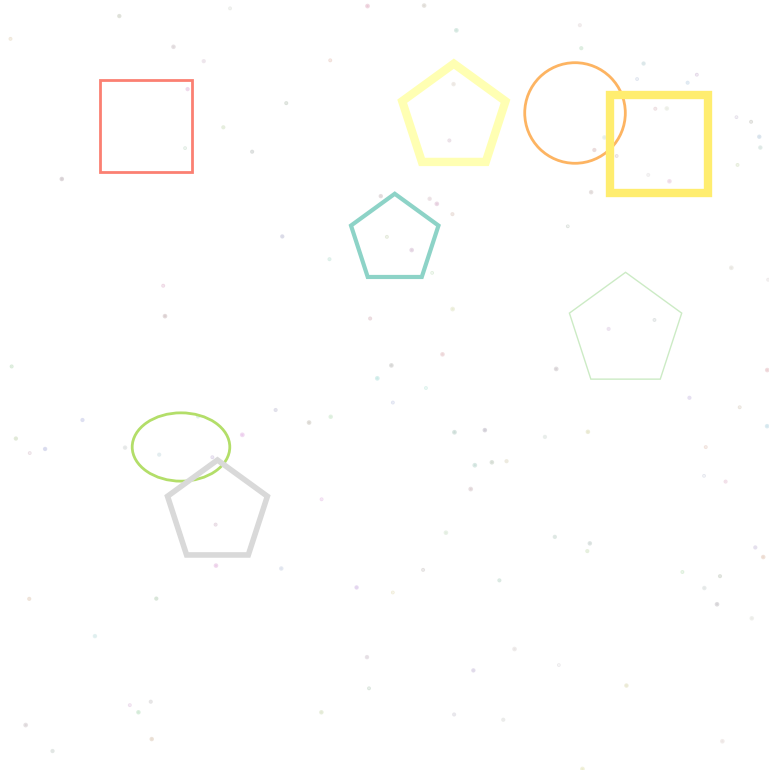[{"shape": "pentagon", "thickness": 1.5, "radius": 0.3, "center": [0.513, 0.689]}, {"shape": "pentagon", "thickness": 3, "radius": 0.35, "center": [0.589, 0.847]}, {"shape": "square", "thickness": 1, "radius": 0.3, "center": [0.19, 0.836]}, {"shape": "circle", "thickness": 1, "radius": 0.33, "center": [0.747, 0.853]}, {"shape": "oval", "thickness": 1, "radius": 0.32, "center": [0.235, 0.419]}, {"shape": "pentagon", "thickness": 2, "radius": 0.34, "center": [0.282, 0.334]}, {"shape": "pentagon", "thickness": 0.5, "radius": 0.38, "center": [0.812, 0.57]}, {"shape": "square", "thickness": 3, "radius": 0.32, "center": [0.856, 0.813]}]